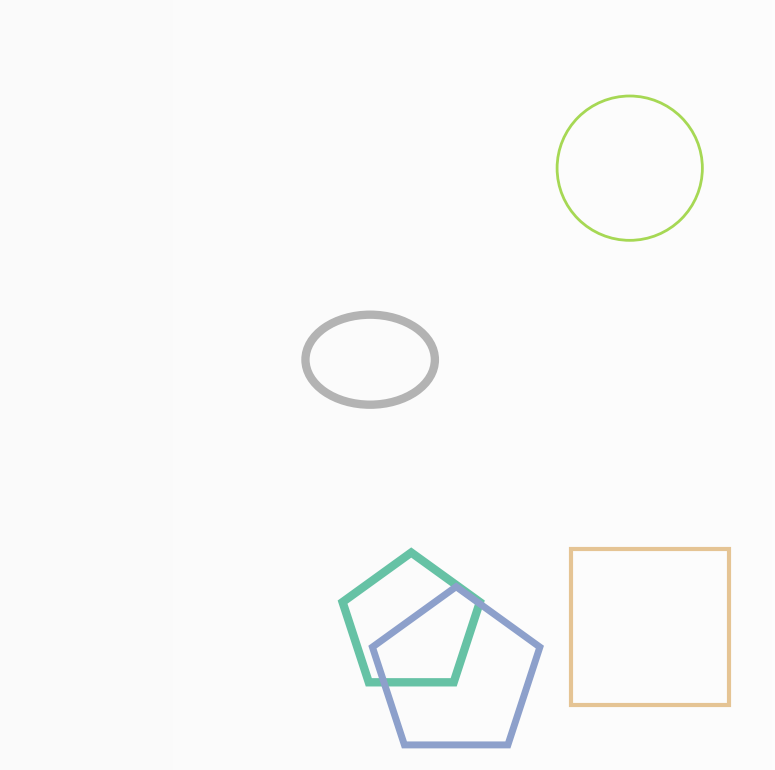[{"shape": "pentagon", "thickness": 3, "radius": 0.47, "center": [0.531, 0.189]}, {"shape": "pentagon", "thickness": 2.5, "radius": 0.57, "center": [0.589, 0.124]}, {"shape": "circle", "thickness": 1, "radius": 0.47, "center": [0.813, 0.782]}, {"shape": "square", "thickness": 1.5, "radius": 0.51, "center": [0.839, 0.185]}, {"shape": "oval", "thickness": 3, "radius": 0.42, "center": [0.478, 0.533]}]